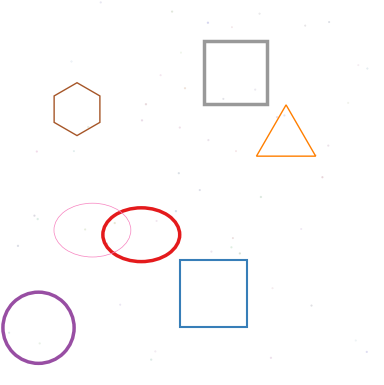[{"shape": "oval", "thickness": 2.5, "radius": 0.5, "center": [0.367, 0.39]}, {"shape": "square", "thickness": 1.5, "radius": 0.43, "center": [0.554, 0.237]}, {"shape": "circle", "thickness": 2.5, "radius": 0.46, "center": [0.1, 0.149]}, {"shape": "triangle", "thickness": 1, "radius": 0.44, "center": [0.743, 0.639]}, {"shape": "hexagon", "thickness": 1, "radius": 0.34, "center": [0.2, 0.716]}, {"shape": "oval", "thickness": 0.5, "radius": 0.5, "center": [0.24, 0.402]}, {"shape": "square", "thickness": 2.5, "radius": 0.41, "center": [0.611, 0.812]}]